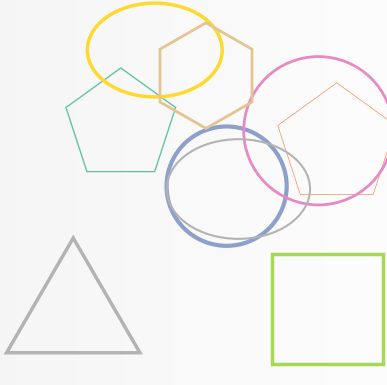[{"shape": "pentagon", "thickness": 1, "radius": 0.74, "center": [0.312, 0.675]}, {"shape": "pentagon", "thickness": 0.5, "radius": 0.8, "center": [0.869, 0.625]}, {"shape": "circle", "thickness": 3, "radius": 0.77, "center": [0.585, 0.516]}, {"shape": "circle", "thickness": 2, "radius": 0.96, "center": [0.822, 0.66]}, {"shape": "square", "thickness": 2.5, "radius": 0.71, "center": [0.844, 0.196]}, {"shape": "oval", "thickness": 2.5, "radius": 0.87, "center": [0.399, 0.87]}, {"shape": "hexagon", "thickness": 2, "radius": 0.69, "center": [0.532, 0.804]}, {"shape": "oval", "thickness": 1.5, "radius": 0.92, "center": [0.615, 0.509]}, {"shape": "triangle", "thickness": 2.5, "radius": 0.99, "center": [0.189, 0.183]}]